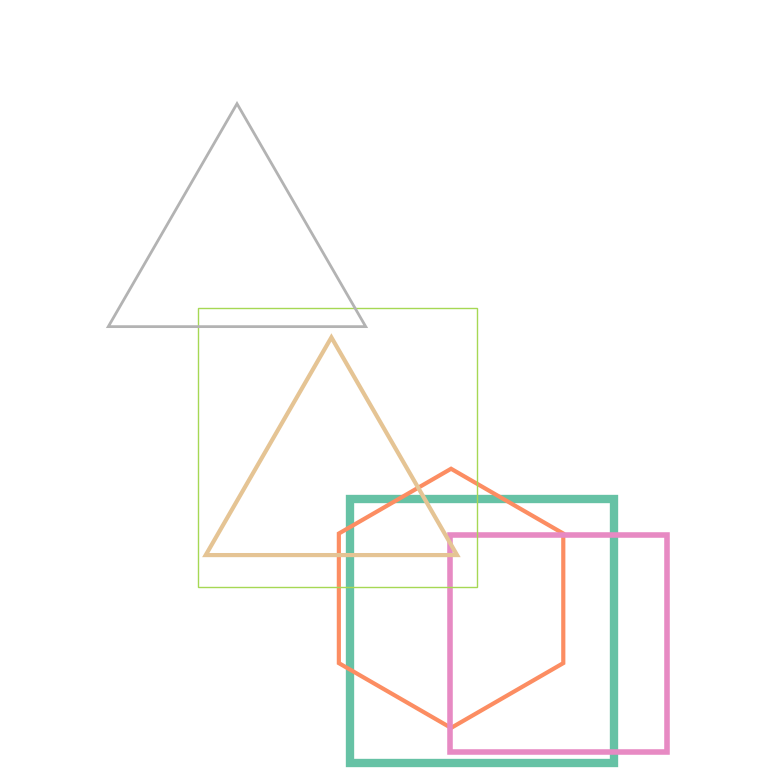[{"shape": "square", "thickness": 3, "radius": 0.86, "center": [0.626, 0.18]}, {"shape": "hexagon", "thickness": 1.5, "radius": 0.84, "center": [0.586, 0.223]}, {"shape": "square", "thickness": 2, "radius": 0.7, "center": [0.725, 0.165]}, {"shape": "square", "thickness": 0.5, "radius": 0.91, "center": [0.438, 0.418]}, {"shape": "triangle", "thickness": 1.5, "radius": 0.94, "center": [0.43, 0.373]}, {"shape": "triangle", "thickness": 1, "radius": 0.97, "center": [0.308, 0.672]}]